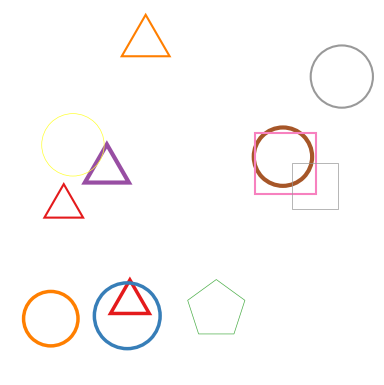[{"shape": "triangle", "thickness": 2.5, "radius": 0.29, "center": [0.337, 0.215]}, {"shape": "triangle", "thickness": 1.5, "radius": 0.29, "center": [0.166, 0.464]}, {"shape": "circle", "thickness": 2.5, "radius": 0.43, "center": [0.33, 0.18]}, {"shape": "pentagon", "thickness": 0.5, "radius": 0.39, "center": [0.562, 0.196]}, {"shape": "triangle", "thickness": 3, "radius": 0.33, "center": [0.278, 0.559]}, {"shape": "circle", "thickness": 2.5, "radius": 0.35, "center": [0.132, 0.172]}, {"shape": "triangle", "thickness": 1.5, "radius": 0.36, "center": [0.378, 0.89]}, {"shape": "circle", "thickness": 0.5, "radius": 0.41, "center": [0.189, 0.624]}, {"shape": "circle", "thickness": 3, "radius": 0.38, "center": [0.735, 0.593]}, {"shape": "square", "thickness": 1.5, "radius": 0.4, "center": [0.741, 0.575]}, {"shape": "circle", "thickness": 1.5, "radius": 0.4, "center": [0.888, 0.801]}, {"shape": "square", "thickness": 0.5, "radius": 0.3, "center": [0.819, 0.516]}]